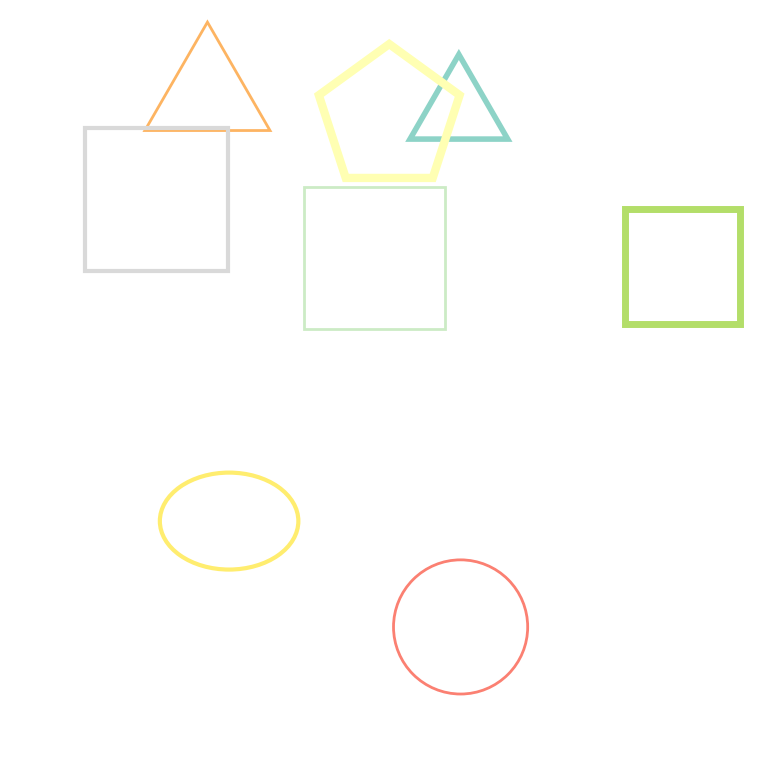[{"shape": "triangle", "thickness": 2, "radius": 0.37, "center": [0.596, 0.856]}, {"shape": "pentagon", "thickness": 3, "radius": 0.48, "center": [0.505, 0.847]}, {"shape": "circle", "thickness": 1, "radius": 0.44, "center": [0.598, 0.186]}, {"shape": "triangle", "thickness": 1, "radius": 0.47, "center": [0.269, 0.877]}, {"shape": "square", "thickness": 2.5, "radius": 0.37, "center": [0.886, 0.654]}, {"shape": "square", "thickness": 1.5, "radius": 0.46, "center": [0.203, 0.741]}, {"shape": "square", "thickness": 1, "radius": 0.46, "center": [0.487, 0.665]}, {"shape": "oval", "thickness": 1.5, "radius": 0.45, "center": [0.298, 0.323]}]